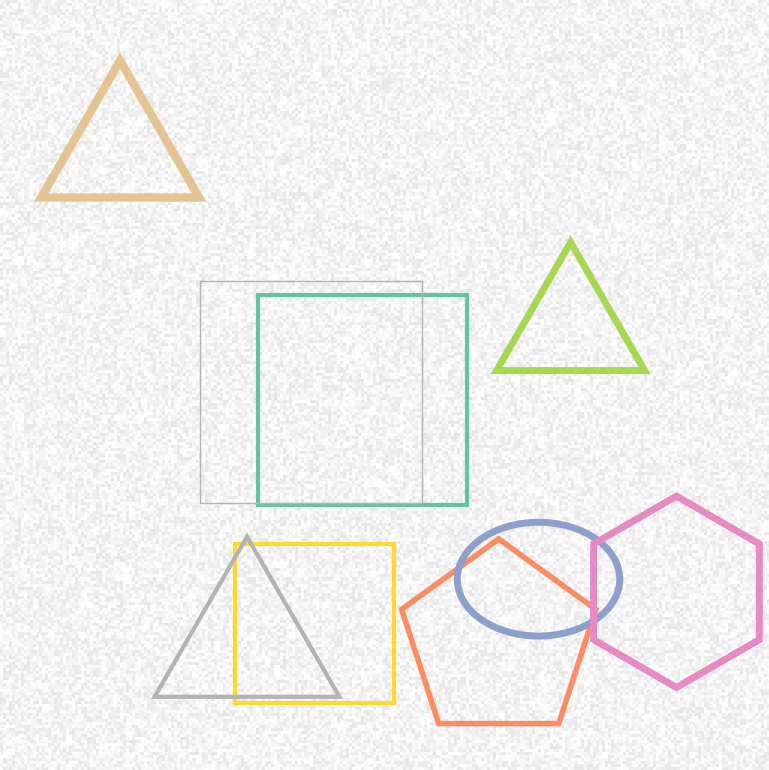[{"shape": "square", "thickness": 1.5, "radius": 0.68, "center": [0.471, 0.48]}, {"shape": "pentagon", "thickness": 2, "radius": 0.66, "center": [0.648, 0.168]}, {"shape": "oval", "thickness": 2.5, "radius": 0.53, "center": [0.699, 0.248]}, {"shape": "hexagon", "thickness": 2.5, "radius": 0.62, "center": [0.878, 0.231]}, {"shape": "triangle", "thickness": 2.5, "radius": 0.55, "center": [0.741, 0.574]}, {"shape": "square", "thickness": 1.5, "radius": 0.52, "center": [0.409, 0.19]}, {"shape": "triangle", "thickness": 3, "radius": 0.59, "center": [0.156, 0.803]}, {"shape": "square", "thickness": 0.5, "radius": 0.72, "center": [0.404, 0.491]}, {"shape": "triangle", "thickness": 1.5, "radius": 0.69, "center": [0.321, 0.164]}]